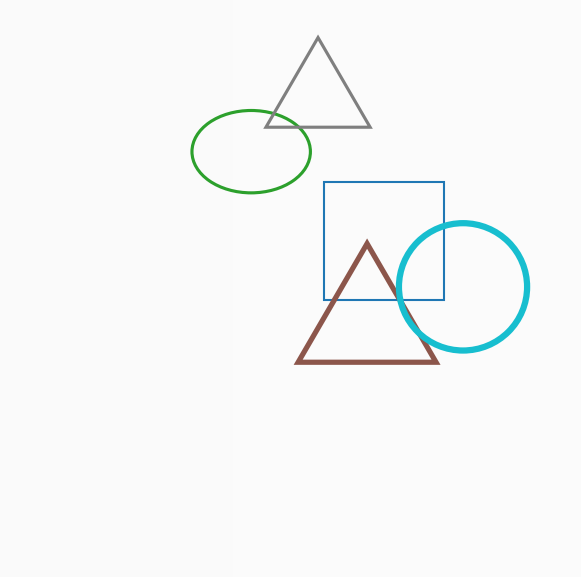[{"shape": "square", "thickness": 1, "radius": 0.51, "center": [0.661, 0.582]}, {"shape": "oval", "thickness": 1.5, "radius": 0.51, "center": [0.432, 0.737]}, {"shape": "triangle", "thickness": 2.5, "radius": 0.68, "center": [0.632, 0.44]}, {"shape": "triangle", "thickness": 1.5, "radius": 0.52, "center": [0.547, 0.831]}, {"shape": "circle", "thickness": 3, "radius": 0.55, "center": [0.797, 0.502]}]